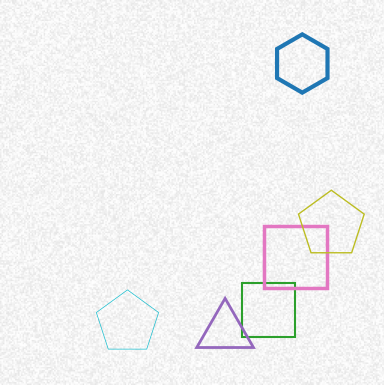[{"shape": "hexagon", "thickness": 3, "radius": 0.38, "center": [0.785, 0.835]}, {"shape": "square", "thickness": 1.5, "radius": 0.35, "center": [0.697, 0.195]}, {"shape": "triangle", "thickness": 2, "radius": 0.43, "center": [0.585, 0.14]}, {"shape": "square", "thickness": 2.5, "radius": 0.41, "center": [0.767, 0.333]}, {"shape": "pentagon", "thickness": 1, "radius": 0.45, "center": [0.861, 0.416]}, {"shape": "pentagon", "thickness": 0.5, "radius": 0.43, "center": [0.331, 0.162]}]